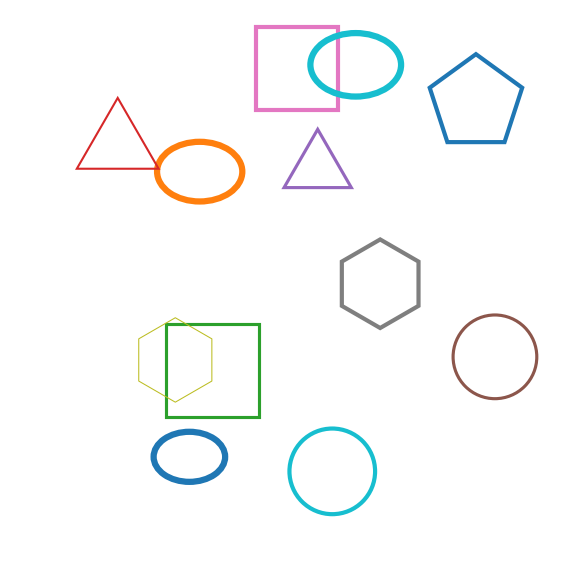[{"shape": "oval", "thickness": 3, "radius": 0.31, "center": [0.328, 0.208]}, {"shape": "pentagon", "thickness": 2, "radius": 0.42, "center": [0.824, 0.821]}, {"shape": "oval", "thickness": 3, "radius": 0.37, "center": [0.346, 0.702]}, {"shape": "square", "thickness": 1.5, "radius": 0.4, "center": [0.369, 0.358]}, {"shape": "triangle", "thickness": 1, "radius": 0.41, "center": [0.204, 0.748]}, {"shape": "triangle", "thickness": 1.5, "radius": 0.34, "center": [0.55, 0.708]}, {"shape": "circle", "thickness": 1.5, "radius": 0.36, "center": [0.857, 0.381]}, {"shape": "square", "thickness": 2, "radius": 0.36, "center": [0.514, 0.881]}, {"shape": "hexagon", "thickness": 2, "radius": 0.38, "center": [0.658, 0.508]}, {"shape": "hexagon", "thickness": 0.5, "radius": 0.37, "center": [0.304, 0.376]}, {"shape": "oval", "thickness": 3, "radius": 0.39, "center": [0.616, 0.887]}, {"shape": "circle", "thickness": 2, "radius": 0.37, "center": [0.575, 0.183]}]